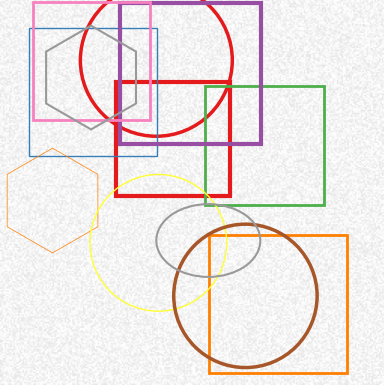[{"shape": "circle", "thickness": 2.5, "radius": 0.99, "center": [0.406, 0.843]}, {"shape": "square", "thickness": 3, "radius": 0.74, "center": [0.45, 0.639]}, {"shape": "square", "thickness": 1, "radius": 0.83, "center": [0.242, 0.76]}, {"shape": "square", "thickness": 2, "radius": 0.77, "center": [0.687, 0.622]}, {"shape": "square", "thickness": 3, "radius": 0.92, "center": [0.495, 0.809]}, {"shape": "square", "thickness": 2, "radius": 0.89, "center": [0.723, 0.21]}, {"shape": "hexagon", "thickness": 0.5, "radius": 0.68, "center": [0.136, 0.479]}, {"shape": "circle", "thickness": 1, "radius": 0.89, "center": [0.411, 0.369]}, {"shape": "circle", "thickness": 2.5, "radius": 0.93, "center": [0.637, 0.232]}, {"shape": "square", "thickness": 2, "radius": 0.76, "center": [0.238, 0.841]}, {"shape": "oval", "thickness": 1.5, "radius": 0.68, "center": [0.541, 0.375]}, {"shape": "hexagon", "thickness": 1.5, "radius": 0.67, "center": [0.237, 0.799]}]